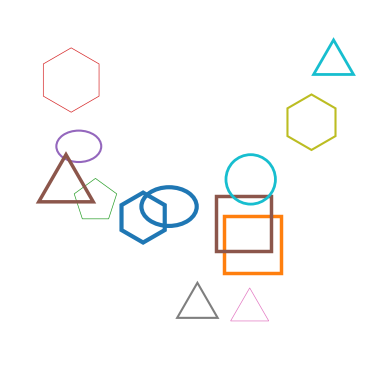[{"shape": "oval", "thickness": 3, "radius": 0.36, "center": [0.439, 0.463]}, {"shape": "hexagon", "thickness": 3, "radius": 0.32, "center": [0.372, 0.435]}, {"shape": "square", "thickness": 2.5, "radius": 0.37, "center": [0.656, 0.365]}, {"shape": "pentagon", "thickness": 0.5, "radius": 0.29, "center": [0.248, 0.479]}, {"shape": "hexagon", "thickness": 0.5, "radius": 0.42, "center": [0.185, 0.792]}, {"shape": "oval", "thickness": 1.5, "radius": 0.29, "center": [0.205, 0.62]}, {"shape": "square", "thickness": 2.5, "radius": 0.35, "center": [0.632, 0.419]}, {"shape": "triangle", "thickness": 2.5, "radius": 0.41, "center": [0.171, 0.517]}, {"shape": "triangle", "thickness": 0.5, "radius": 0.29, "center": [0.649, 0.195]}, {"shape": "triangle", "thickness": 1.5, "radius": 0.3, "center": [0.513, 0.205]}, {"shape": "hexagon", "thickness": 1.5, "radius": 0.36, "center": [0.809, 0.683]}, {"shape": "circle", "thickness": 2, "radius": 0.32, "center": [0.651, 0.534]}, {"shape": "triangle", "thickness": 2, "radius": 0.3, "center": [0.866, 0.836]}]